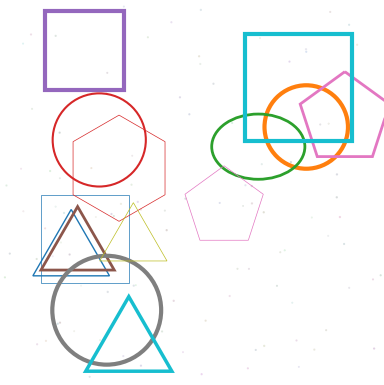[{"shape": "square", "thickness": 0.5, "radius": 0.57, "center": [0.22, 0.379]}, {"shape": "triangle", "thickness": 1, "radius": 0.57, "center": [0.185, 0.341]}, {"shape": "circle", "thickness": 3, "radius": 0.54, "center": [0.795, 0.67]}, {"shape": "oval", "thickness": 2, "radius": 0.61, "center": [0.671, 0.619]}, {"shape": "circle", "thickness": 1.5, "radius": 0.6, "center": [0.258, 0.637]}, {"shape": "hexagon", "thickness": 0.5, "radius": 0.69, "center": [0.309, 0.563]}, {"shape": "square", "thickness": 3, "radius": 0.51, "center": [0.22, 0.869]}, {"shape": "triangle", "thickness": 2, "radius": 0.55, "center": [0.202, 0.353]}, {"shape": "pentagon", "thickness": 2, "radius": 0.61, "center": [0.896, 0.692]}, {"shape": "pentagon", "thickness": 0.5, "radius": 0.53, "center": [0.582, 0.462]}, {"shape": "circle", "thickness": 3, "radius": 0.71, "center": [0.277, 0.194]}, {"shape": "triangle", "thickness": 0.5, "radius": 0.5, "center": [0.346, 0.373]}, {"shape": "triangle", "thickness": 2.5, "radius": 0.65, "center": [0.335, 0.1]}, {"shape": "square", "thickness": 3, "radius": 0.69, "center": [0.776, 0.772]}]